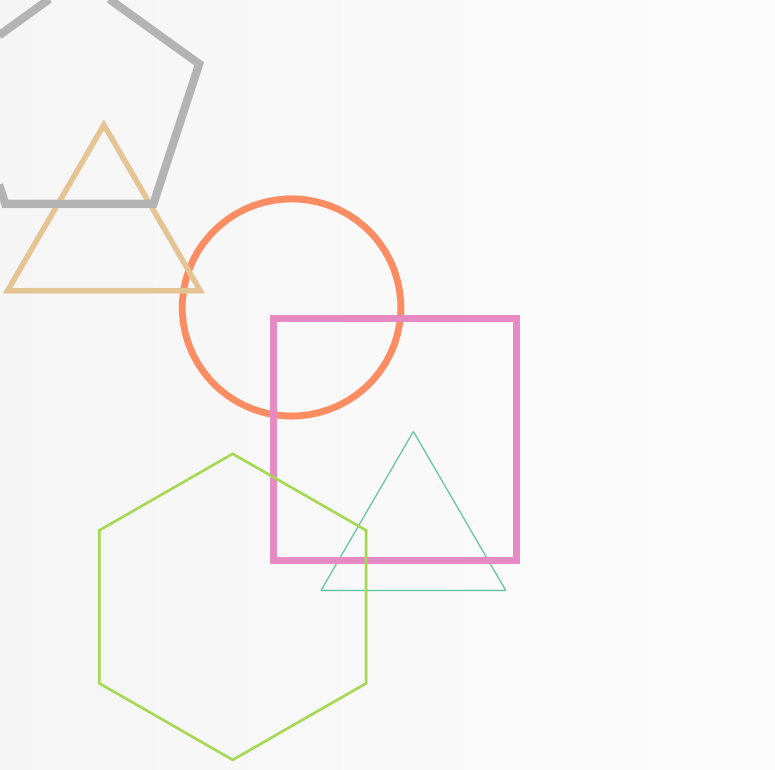[{"shape": "triangle", "thickness": 0.5, "radius": 0.69, "center": [0.533, 0.302]}, {"shape": "circle", "thickness": 2.5, "radius": 0.71, "center": [0.376, 0.601]}, {"shape": "square", "thickness": 2.5, "radius": 0.78, "center": [0.509, 0.43]}, {"shape": "hexagon", "thickness": 1, "radius": 0.99, "center": [0.3, 0.212]}, {"shape": "triangle", "thickness": 2, "radius": 0.72, "center": [0.134, 0.694]}, {"shape": "pentagon", "thickness": 3, "radius": 0.81, "center": [0.102, 0.867]}]